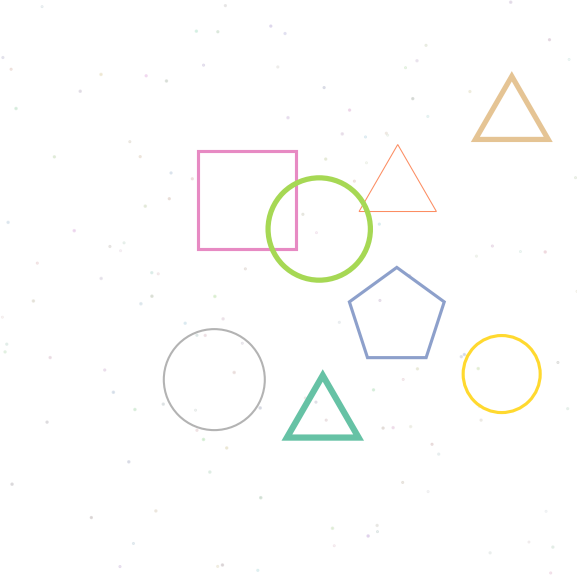[{"shape": "triangle", "thickness": 3, "radius": 0.36, "center": [0.559, 0.277]}, {"shape": "triangle", "thickness": 0.5, "radius": 0.39, "center": [0.689, 0.672]}, {"shape": "pentagon", "thickness": 1.5, "radius": 0.43, "center": [0.687, 0.45]}, {"shape": "square", "thickness": 1.5, "radius": 0.42, "center": [0.428, 0.653]}, {"shape": "circle", "thickness": 2.5, "radius": 0.44, "center": [0.553, 0.603]}, {"shape": "circle", "thickness": 1.5, "radius": 0.33, "center": [0.869, 0.351]}, {"shape": "triangle", "thickness": 2.5, "radius": 0.36, "center": [0.886, 0.794]}, {"shape": "circle", "thickness": 1, "radius": 0.44, "center": [0.371, 0.342]}]